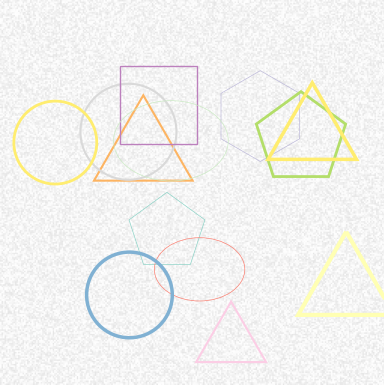[{"shape": "pentagon", "thickness": 0.5, "radius": 0.52, "center": [0.434, 0.397]}, {"shape": "triangle", "thickness": 3, "radius": 0.72, "center": [0.899, 0.254]}, {"shape": "hexagon", "thickness": 0.5, "radius": 0.59, "center": [0.676, 0.699]}, {"shape": "oval", "thickness": 0.5, "radius": 0.59, "center": [0.518, 0.3]}, {"shape": "circle", "thickness": 2.5, "radius": 0.56, "center": [0.336, 0.234]}, {"shape": "triangle", "thickness": 1.5, "radius": 0.74, "center": [0.372, 0.605]}, {"shape": "pentagon", "thickness": 2, "radius": 0.61, "center": [0.782, 0.64]}, {"shape": "triangle", "thickness": 1.5, "radius": 0.52, "center": [0.6, 0.112]}, {"shape": "circle", "thickness": 1.5, "radius": 0.62, "center": [0.334, 0.658]}, {"shape": "square", "thickness": 1, "radius": 0.5, "center": [0.412, 0.727]}, {"shape": "oval", "thickness": 0.5, "radius": 0.74, "center": [0.444, 0.634]}, {"shape": "triangle", "thickness": 2.5, "radius": 0.66, "center": [0.811, 0.652]}, {"shape": "circle", "thickness": 2, "radius": 0.54, "center": [0.144, 0.63]}]